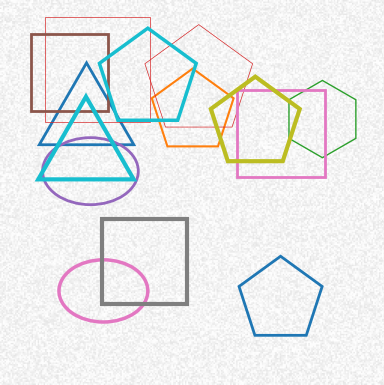[{"shape": "triangle", "thickness": 2, "radius": 0.71, "center": [0.225, 0.695]}, {"shape": "pentagon", "thickness": 2, "radius": 0.57, "center": [0.729, 0.221]}, {"shape": "pentagon", "thickness": 1.5, "radius": 0.56, "center": [0.501, 0.71]}, {"shape": "hexagon", "thickness": 1, "radius": 0.5, "center": [0.837, 0.691]}, {"shape": "square", "thickness": 0.5, "radius": 0.68, "center": [0.253, 0.82]}, {"shape": "pentagon", "thickness": 0.5, "radius": 0.74, "center": [0.516, 0.789]}, {"shape": "oval", "thickness": 2, "radius": 0.62, "center": [0.235, 0.555]}, {"shape": "square", "thickness": 2, "radius": 0.5, "center": [0.181, 0.811]}, {"shape": "oval", "thickness": 2.5, "radius": 0.58, "center": [0.269, 0.244]}, {"shape": "square", "thickness": 2, "radius": 0.57, "center": [0.73, 0.653]}, {"shape": "square", "thickness": 3, "radius": 0.55, "center": [0.375, 0.32]}, {"shape": "pentagon", "thickness": 3, "radius": 0.61, "center": [0.663, 0.68]}, {"shape": "pentagon", "thickness": 2.5, "radius": 0.66, "center": [0.384, 0.795]}, {"shape": "triangle", "thickness": 3, "radius": 0.72, "center": [0.223, 0.606]}]